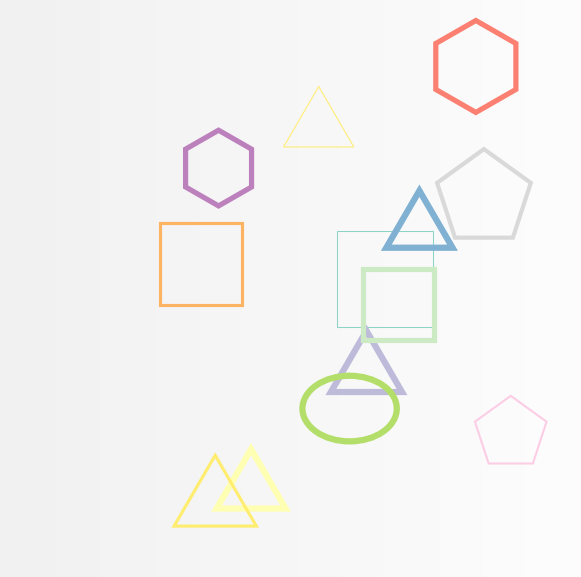[{"shape": "square", "thickness": 0.5, "radius": 0.41, "center": [0.663, 0.516]}, {"shape": "triangle", "thickness": 3, "radius": 0.34, "center": [0.432, 0.153]}, {"shape": "triangle", "thickness": 3, "radius": 0.35, "center": [0.63, 0.356]}, {"shape": "hexagon", "thickness": 2.5, "radius": 0.4, "center": [0.819, 0.884]}, {"shape": "triangle", "thickness": 3, "radius": 0.33, "center": [0.722, 0.603]}, {"shape": "square", "thickness": 1.5, "radius": 0.35, "center": [0.346, 0.542]}, {"shape": "oval", "thickness": 3, "radius": 0.41, "center": [0.601, 0.292]}, {"shape": "pentagon", "thickness": 1, "radius": 0.32, "center": [0.879, 0.249]}, {"shape": "pentagon", "thickness": 2, "radius": 0.42, "center": [0.833, 0.656]}, {"shape": "hexagon", "thickness": 2.5, "radius": 0.33, "center": [0.376, 0.708]}, {"shape": "square", "thickness": 2.5, "radius": 0.31, "center": [0.686, 0.472]}, {"shape": "triangle", "thickness": 1.5, "radius": 0.41, "center": [0.37, 0.129]}, {"shape": "triangle", "thickness": 0.5, "radius": 0.35, "center": [0.548, 0.78]}]